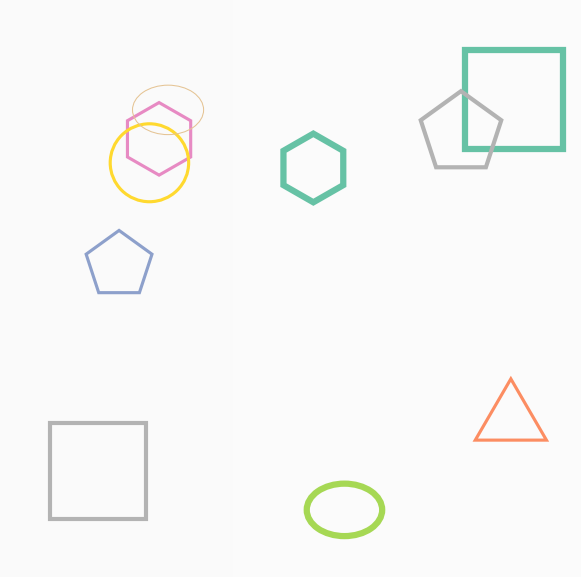[{"shape": "hexagon", "thickness": 3, "radius": 0.3, "center": [0.539, 0.708]}, {"shape": "square", "thickness": 3, "radius": 0.42, "center": [0.884, 0.827]}, {"shape": "triangle", "thickness": 1.5, "radius": 0.35, "center": [0.879, 0.272]}, {"shape": "pentagon", "thickness": 1.5, "radius": 0.3, "center": [0.205, 0.541]}, {"shape": "hexagon", "thickness": 1.5, "radius": 0.31, "center": [0.274, 0.759]}, {"shape": "oval", "thickness": 3, "radius": 0.32, "center": [0.593, 0.116]}, {"shape": "circle", "thickness": 1.5, "radius": 0.34, "center": [0.257, 0.717]}, {"shape": "oval", "thickness": 0.5, "radius": 0.31, "center": [0.289, 0.809]}, {"shape": "pentagon", "thickness": 2, "radius": 0.36, "center": [0.793, 0.768]}, {"shape": "square", "thickness": 2, "radius": 0.41, "center": [0.168, 0.184]}]